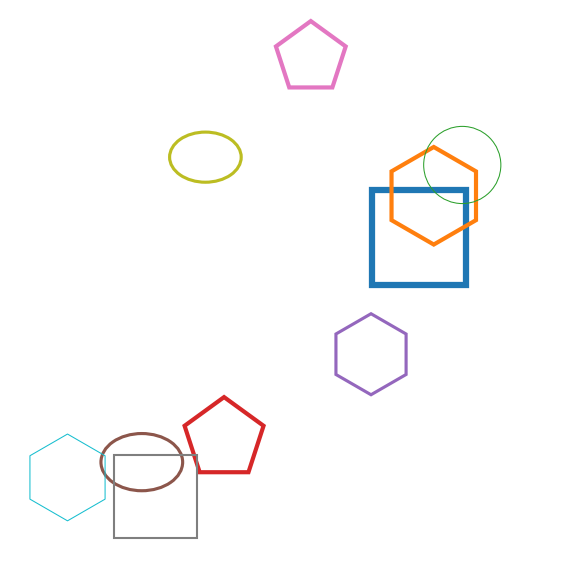[{"shape": "square", "thickness": 3, "radius": 0.41, "center": [0.725, 0.588]}, {"shape": "hexagon", "thickness": 2, "radius": 0.42, "center": [0.751, 0.66]}, {"shape": "circle", "thickness": 0.5, "radius": 0.33, "center": [0.8, 0.713]}, {"shape": "pentagon", "thickness": 2, "radius": 0.36, "center": [0.388, 0.24]}, {"shape": "hexagon", "thickness": 1.5, "radius": 0.35, "center": [0.642, 0.386]}, {"shape": "oval", "thickness": 1.5, "radius": 0.35, "center": [0.246, 0.199]}, {"shape": "pentagon", "thickness": 2, "radius": 0.32, "center": [0.538, 0.899]}, {"shape": "square", "thickness": 1, "radius": 0.36, "center": [0.269, 0.139]}, {"shape": "oval", "thickness": 1.5, "radius": 0.31, "center": [0.356, 0.727]}, {"shape": "hexagon", "thickness": 0.5, "radius": 0.38, "center": [0.117, 0.172]}]